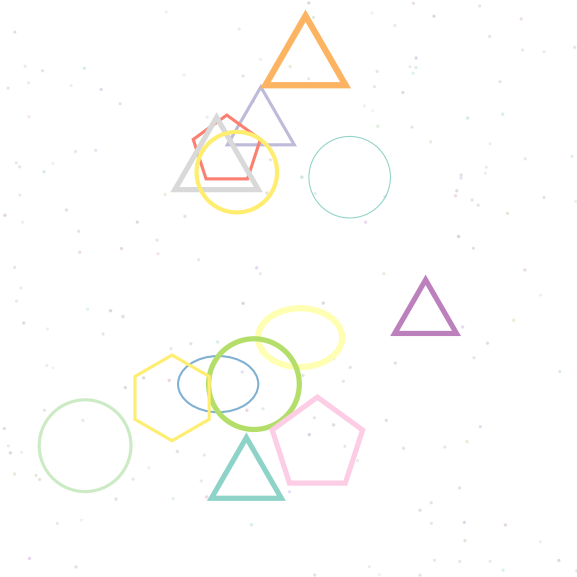[{"shape": "triangle", "thickness": 2.5, "radius": 0.35, "center": [0.427, 0.171]}, {"shape": "circle", "thickness": 0.5, "radius": 0.35, "center": [0.605, 0.692]}, {"shape": "oval", "thickness": 3, "radius": 0.36, "center": [0.52, 0.414]}, {"shape": "triangle", "thickness": 1.5, "radius": 0.33, "center": [0.452, 0.782]}, {"shape": "pentagon", "thickness": 1.5, "radius": 0.31, "center": [0.393, 0.739]}, {"shape": "oval", "thickness": 1, "radius": 0.35, "center": [0.378, 0.334]}, {"shape": "triangle", "thickness": 3, "radius": 0.4, "center": [0.529, 0.892]}, {"shape": "circle", "thickness": 2.5, "radius": 0.39, "center": [0.44, 0.334]}, {"shape": "pentagon", "thickness": 2.5, "radius": 0.41, "center": [0.55, 0.229]}, {"shape": "triangle", "thickness": 2.5, "radius": 0.42, "center": [0.375, 0.712]}, {"shape": "triangle", "thickness": 2.5, "radius": 0.31, "center": [0.737, 0.453]}, {"shape": "circle", "thickness": 1.5, "radius": 0.4, "center": [0.147, 0.227]}, {"shape": "hexagon", "thickness": 1.5, "radius": 0.37, "center": [0.298, 0.31]}, {"shape": "circle", "thickness": 2, "radius": 0.35, "center": [0.41, 0.701]}]